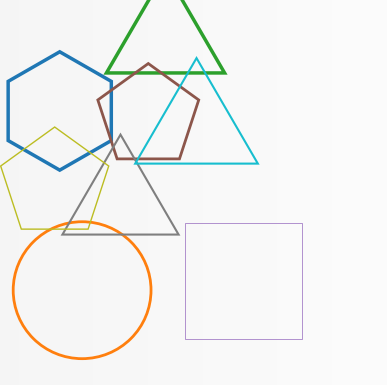[{"shape": "hexagon", "thickness": 2.5, "radius": 0.77, "center": [0.154, 0.712]}, {"shape": "circle", "thickness": 2, "radius": 0.89, "center": [0.212, 0.246]}, {"shape": "triangle", "thickness": 2.5, "radius": 0.88, "center": [0.427, 0.899]}, {"shape": "square", "thickness": 0.5, "radius": 0.76, "center": [0.628, 0.271]}, {"shape": "pentagon", "thickness": 2, "radius": 0.68, "center": [0.383, 0.698]}, {"shape": "triangle", "thickness": 1.5, "radius": 0.87, "center": [0.311, 0.477]}, {"shape": "pentagon", "thickness": 1, "radius": 0.73, "center": [0.141, 0.523]}, {"shape": "triangle", "thickness": 1.5, "radius": 0.91, "center": [0.507, 0.666]}]